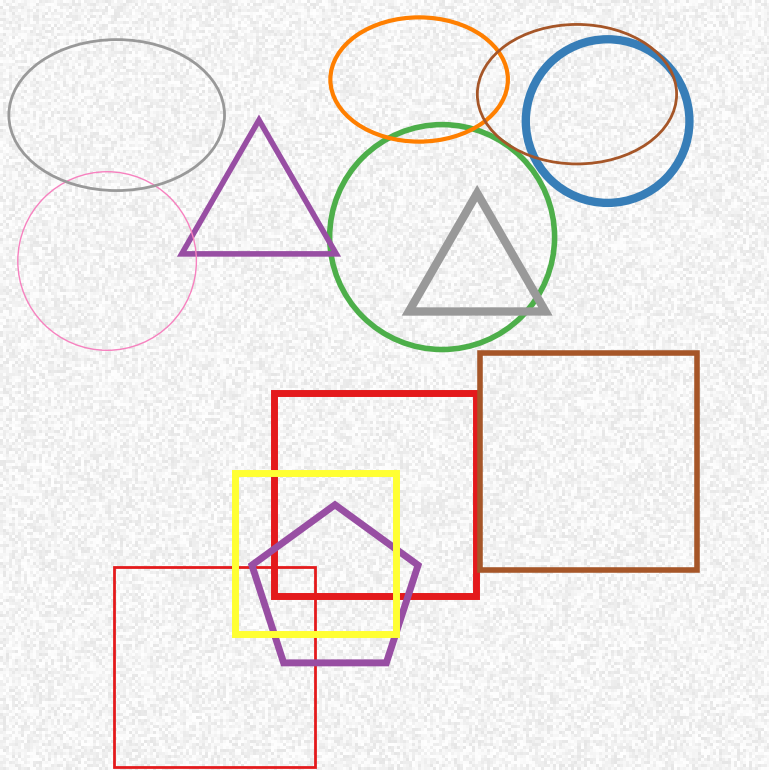[{"shape": "square", "thickness": 1, "radius": 0.65, "center": [0.278, 0.134]}, {"shape": "square", "thickness": 2.5, "radius": 0.66, "center": [0.487, 0.358]}, {"shape": "circle", "thickness": 3, "radius": 0.53, "center": [0.789, 0.843]}, {"shape": "circle", "thickness": 2, "radius": 0.73, "center": [0.574, 0.692]}, {"shape": "pentagon", "thickness": 2.5, "radius": 0.57, "center": [0.435, 0.231]}, {"shape": "triangle", "thickness": 2, "radius": 0.58, "center": [0.336, 0.728]}, {"shape": "oval", "thickness": 1.5, "radius": 0.58, "center": [0.544, 0.897]}, {"shape": "square", "thickness": 2.5, "radius": 0.52, "center": [0.41, 0.281]}, {"shape": "square", "thickness": 2, "radius": 0.7, "center": [0.765, 0.4]}, {"shape": "oval", "thickness": 1, "radius": 0.65, "center": [0.749, 0.878]}, {"shape": "circle", "thickness": 0.5, "radius": 0.58, "center": [0.139, 0.661]}, {"shape": "oval", "thickness": 1, "radius": 0.7, "center": [0.152, 0.851]}, {"shape": "triangle", "thickness": 3, "radius": 0.51, "center": [0.62, 0.647]}]